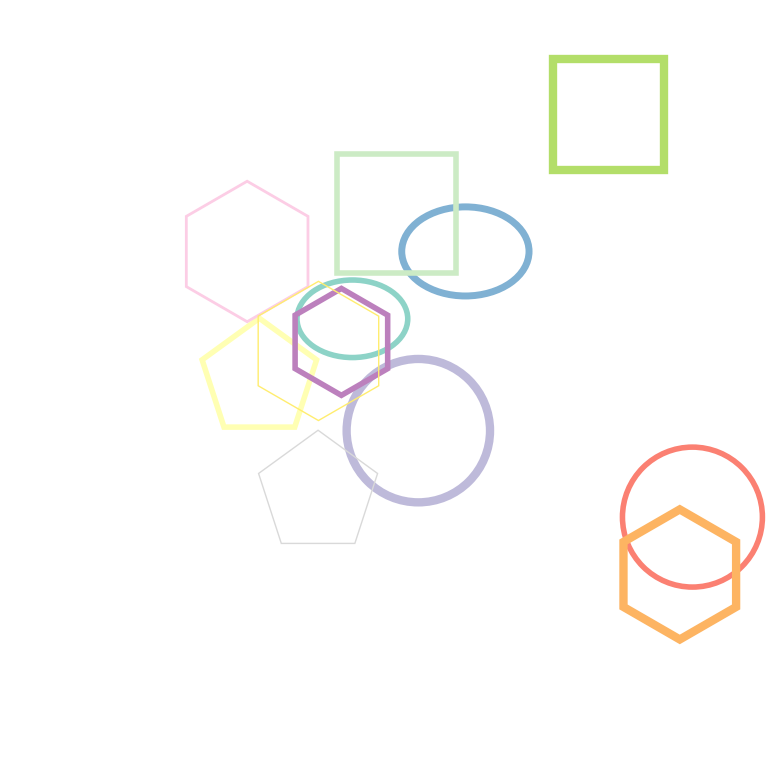[{"shape": "oval", "thickness": 2, "radius": 0.36, "center": [0.458, 0.586]}, {"shape": "pentagon", "thickness": 2, "radius": 0.39, "center": [0.337, 0.509]}, {"shape": "circle", "thickness": 3, "radius": 0.47, "center": [0.543, 0.441]}, {"shape": "circle", "thickness": 2, "radius": 0.45, "center": [0.899, 0.328]}, {"shape": "oval", "thickness": 2.5, "radius": 0.41, "center": [0.604, 0.673]}, {"shape": "hexagon", "thickness": 3, "radius": 0.42, "center": [0.883, 0.254]}, {"shape": "square", "thickness": 3, "radius": 0.36, "center": [0.79, 0.851]}, {"shape": "hexagon", "thickness": 1, "radius": 0.46, "center": [0.321, 0.673]}, {"shape": "pentagon", "thickness": 0.5, "radius": 0.41, "center": [0.413, 0.36]}, {"shape": "hexagon", "thickness": 2, "radius": 0.35, "center": [0.443, 0.556]}, {"shape": "square", "thickness": 2, "radius": 0.39, "center": [0.515, 0.723]}, {"shape": "hexagon", "thickness": 0.5, "radius": 0.45, "center": [0.414, 0.544]}]